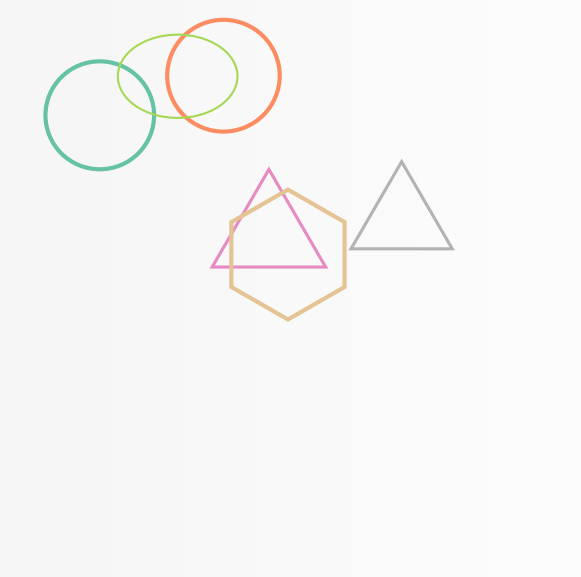[{"shape": "circle", "thickness": 2, "radius": 0.47, "center": [0.172, 0.799]}, {"shape": "circle", "thickness": 2, "radius": 0.48, "center": [0.384, 0.868]}, {"shape": "triangle", "thickness": 1.5, "radius": 0.56, "center": [0.463, 0.593]}, {"shape": "oval", "thickness": 1, "radius": 0.51, "center": [0.306, 0.867]}, {"shape": "hexagon", "thickness": 2, "radius": 0.56, "center": [0.495, 0.558]}, {"shape": "triangle", "thickness": 1.5, "radius": 0.5, "center": [0.691, 0.619]}]